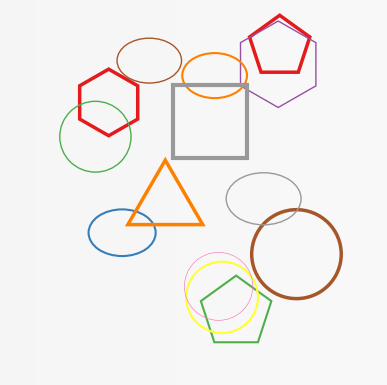[{"shape": "pentagon", "thickness": 2.5, "radius": 0.41, "center": [0.722, 0.879]}, {"shape": "hexagon", "thickness": 2.5, "radius": 0.43, "center": [0.281, 0.734]}, {"shape": "oval", "thickness": 1.5, "radius": 0.43, "center": [0.315, 0.396]}, {"shape": "circle", "thickness": 1, "radius": 0.46, "center": [0.246, 0.645]}, {"shape": "pentagon", "thickness": 1.5, "radius": 0.48, "center": [0.609, 0.188]}, {"shape": "hexagon", "thickness": 1, "radius": 0.56, "center": [0.718, 0.833]}, {"shape": "oval", "thickness": 1.5, "radius": 0.42, "center": [0.554, 0.804]}, {"shape": "triangle", "thickness": 2.5, "radius": 0.56, "center": [0.427, 0.472]}, {"shape": "circle", "thickness": 1.5, "radius": 0.46, "center": [0.573, 0.228]}, {"shape": "circle", "thickness": 2.5, "radius": 0.58, "center": [0.765, 0.34]}, {"shape": "oval", "thickness": 1, "radius": 0.42, "center": [0.385, 0.843]}, {"shape": "circle", "thickness": 0.5, "radius": 0.44, "center": [0.564, 0.256]}, {"shape": "square", "thickness": 3, "radius": 0.47, "center": [0.542, 0.685]}, {"shape": "oval", "thickness": 1, "radius": 0.48, "center": [0.68, 0.484]}]